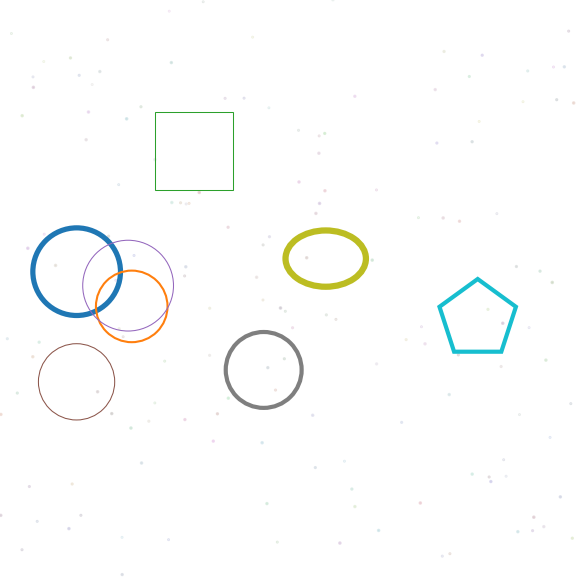[{"shape": "circle", "thickness": 2.5, "radius": 0.38, "center": [0.133, 0.529]}, {"shape": "circle", "thickness": 1, "radius": 0.31, "center": [0.228, 0.469]}, {"shape": "square", "thickness": 0.5, "radius": 0.34, "center": [0.336, 0.737]}, {"shape": "circle", "thickness": 0.5, "radius": 0.39, "center": [0.222, 0.505]}, {"shape": "circle", "thickness": 0.5, "radius": 0.33, "center": [0.133, 0.338]}, {"shape": "circle", "thickness": 2, "radius": 0.33, "center": [0.457, 0.359]}, {"shape": "oval", "thickness": 3, "radius": 0.35, "center": [0.564, 0.551]}, {"shape": "pentagon", "thickness": 2, "radius": 0.35, "center": [0.827, 0.446]}]